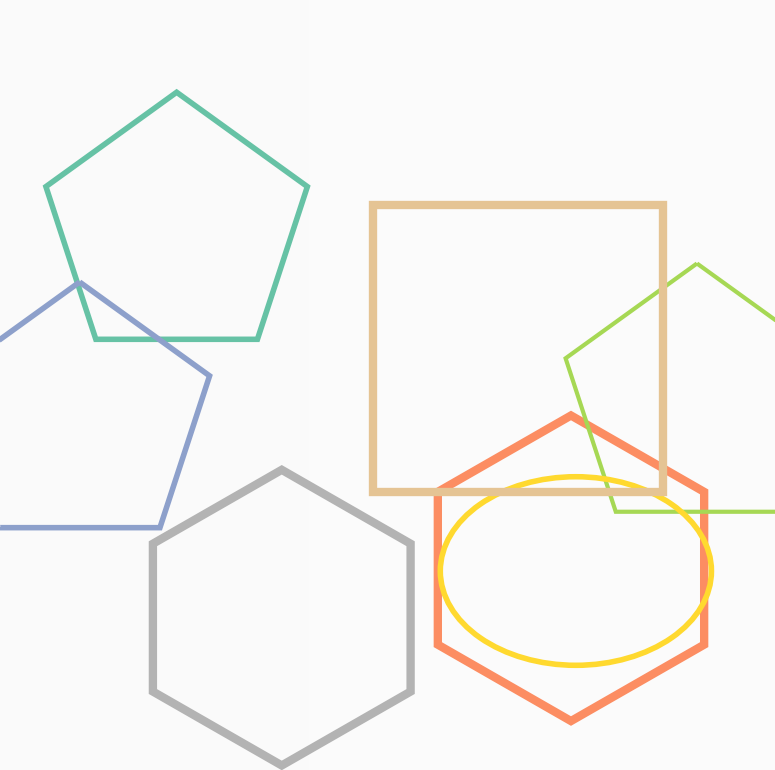[{"shape": "pentagon", "thickness": 2, "radius": 0.89, "center": [0.228, 0.703]}, {"shape": "hexagon", "thickness": 3, "radius": 0.99, "center": [0.737, 0.262]}, {"shape": "pentagon", "thickness": 2, "radius": 0.88, "center": [0.103, 0.457]}, {"shape": "pentagon", "thickness": 1.5, "radius": 0.89, "center": [0.899, 0.48]}, {"shape": "oval", "thickness": 2, "radius": 0.87, "center": [0.743, 0.258]}, {"shape": "square", "thickness": 3, "radius": 0.93, "center": [0.669, 0.548]}, {"shape": "hexagon", "thickness": 3, "radius": 0.96, "center": [0.364, 0.198]}]